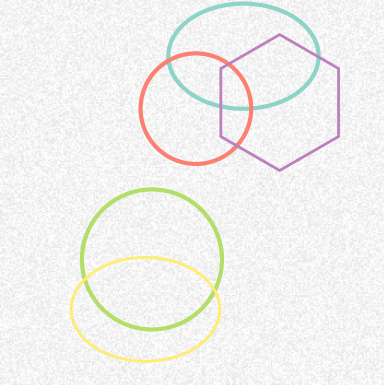[{"shape": "oval", "thickness": 3, "radius": 0.98, "center": [0.632, 0.854]}, {"shape": "circle", "thickness": 3, "radius": 0.72, "center": [0.509, 0.718]}, {"shape": "circle", "thickness": 3, "radius": 0.91, "center": [0.395, 0.326]}, {"shape": "hexagon", "thickness": 2, "radius": 0.88, "center": [0.726, 0.734]}, {"shape": "oval", "thickness": 2, "radius": 0.96, "center": [0.378, 0.196]}]